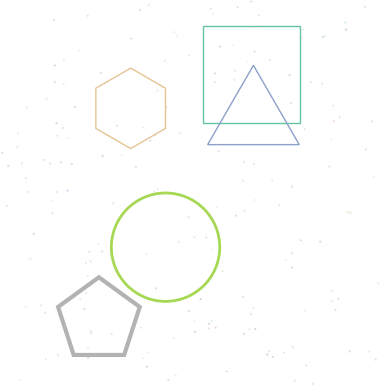[{"shape": "square", "thickness": 1, "radius": 0.63, "center": [0.654, 0.807]}, {"shape": "triangle", "thickness": 1, "radius": 0.69, "center": [0.658, 0.693]}, {"shape": "circle", "thickness": 2, "radius": 0.7, "center": [0.43, 0.358]}, {"shape": "hexagon", "thickness": 1, "radius": 0.52, "center": [0.339, 0.719]}, {"shape": "pentagon", "thickness": 3, "radius": 0.56, "center": [0.257, 0.168]}]